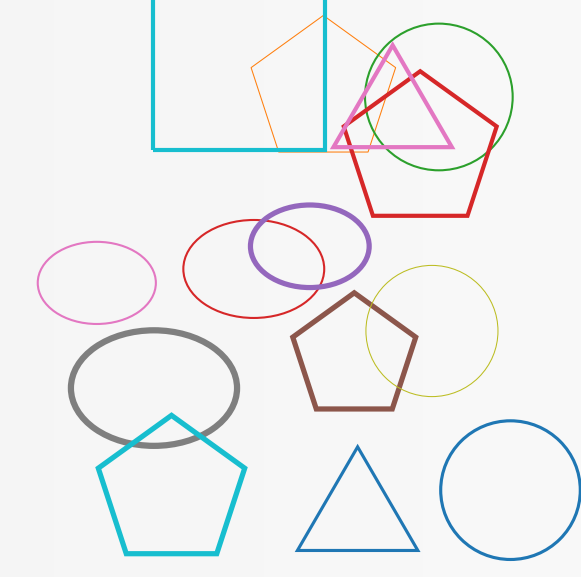[{"shape": "circle", "thickness": 1.5, "radius": 0.6, "center": [0.878, 0.15]}, {"shape": "triangle", "thickness": 1.5, "radius": 0.6, "center": [0.615, 0.106]}, {"shape": "pentagon", "thickness": 0.5, "radius": 0.65, "center": [0.556, 0.842]}, {"shape": "circle", "thickness": 1, "radius": 0.64, "center": [0.755, 0.831]}, {"shape": "oval", "thickness": 1, "radius": 0.61, "center": [0.437, 0.533]}, {"shape": "pentagon", "thickness": 2, "radius": 0.69, "center": [0.723, 0.737]}, {"shape": "oval", "thickness": 2.5, "radius": 0.51, "center": [0.533, 0.573]}, {"shape": "pentagon", "thickness": 2.5, "radius": 0.56, "center": [0.609, 0.381]}, {"shape": "oval", "thickness": 1, "radius": 0.51, "center": [0.167, 0.509]}, {"shape": "triangle", "thickness": 2, "radius": 0.59, "center": [0.676, 0.803]}, {"shape": "oval", "thickness": 3, "radius": 0.71, "center": [0.265, 0.327]}, {"shape": "circle", "thickness": 0.5, "radius": 0.57, "center": [0.743, 0.426]}, {"shape": "square", "thickness": 2, "radius": 0.74, "center": [0.411, 0.888]}, {"shape": "pentagon", "thickness": 2.5, "radius": 0.66, "center": [0.295, 0.147]}]